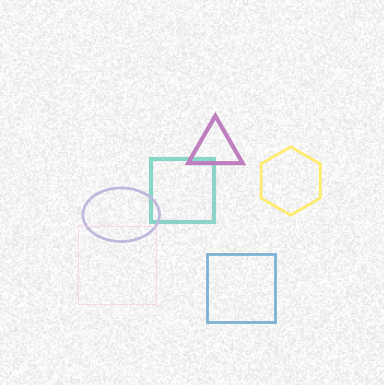[{"shape": "square", "thickness": 3, "radius": 0.41, "center": [0.474, 0.506]}, {"shape": "oval", "thickness": 2, "radius": 0.5, "center": [0.315, 0.442]}, {"shape": "square", "thickness": 2, "radius": 0.44, "center": [0.625, 0.253]}, {"shape": "square", "thickness": 0.5, "radius": 0.51, "center": [0.303, 0.312]}, {"shape": "triangle", "thickness": 3, "radius": 0.41, "center": [0.559, 0.617]}, {"shape": "hexagon", "thickness": 2, "radius": 0.44, "center": [0.755, 0.53]}]